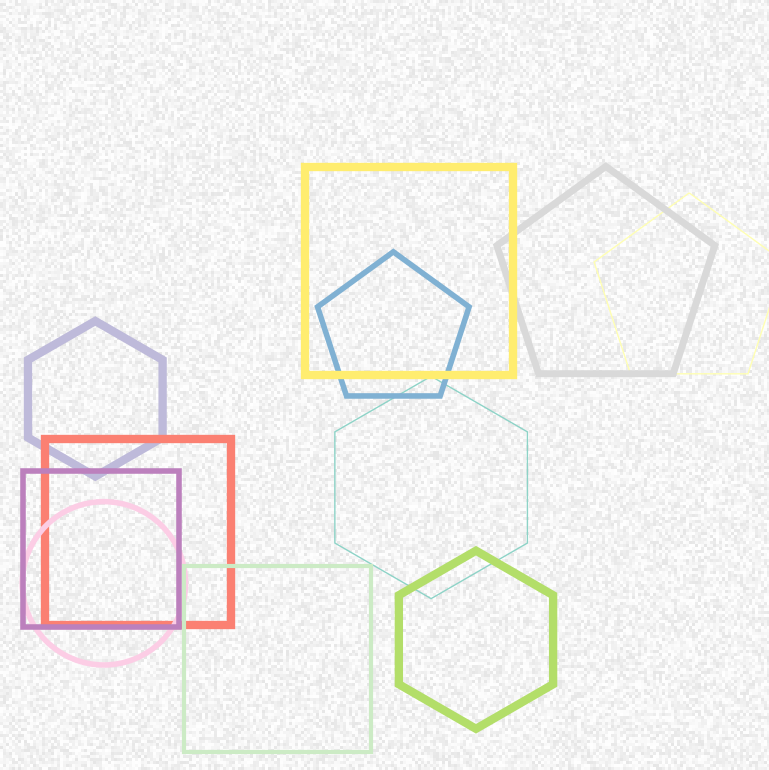[{"shape": "hexagon", "thickness": 0.5, "radius": 0.72, "center": [0.56, 0.367]}, {"shape": "pentagon", "thickness": 0.5, "radius": 0.65, "center": [0.895, 0.62]}, {"shape": "hexagon", "thickness": 3, "radius": 0.5, "center": [0.124, 0.482]}, {"shape": "square", "thickness": 3, "radius": 0.6, "center": [0.179, 0.309]}, {"shape": "pentagon", "thickness": 2, "radius": 0.52, "center": [0.511, 0.569]}, {"shape": "hexagon", "thickness": 3, "radius": 0.58, "center": [0.618, 0.169]}, {"shape": "circle", "thickness": 2, "radius": 0.53, "center": [0.135, 0.242]}, {"shape": "pentagon", "thickness": 2.5, "radius": 0.74, "center": [0.787, 0.635]}, {"shape": "square", "thickness": 2, "radius": 0.51, "center": [0.131, 0.288]}, {"shape": "square", "thickness": 1.5, "radius": 0.61, "center": [0.36, 0.144]}, {"shape": "square", "thickness": 3, "radius": 0.67, "center": [0.531, 0.648]}]